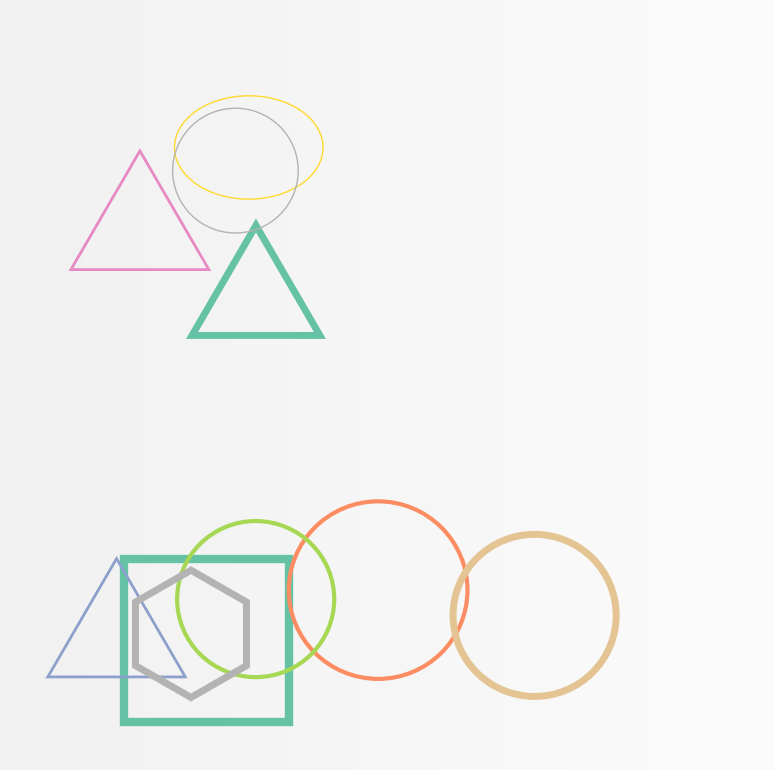[{"shape": "square", "thickness": 3, "radius": 0.53, "center": [0.266, 0.168]}, {"shape": "triangle", "thickness": 2.5, "radius": 0.48, "center": [0.33, 0.612]}, {"shape": "circle", "thickness": 1.5, "radius": 0.58, "center": [0.488, 0.234]}, {"shape": "triangle", "thickness": 1, "radius": 0.51, "center": [0.15, 0.172]}, {"shape": "triangle", "thickness": 1, "radius": 0.51, "center": [0.181, 0.701]}, {"shape": "circle", "thickness": 1.5, "radius": 0.51, "center": [0.33, 0.222]}, {"shape": "oval", "thickness": 0.5, "radius": 0.48, "center": [0.321, 0.808]}, {"shape": "circle", "thickness": 2.5, "radius": 0.53, "center": [0.69, 0.201]}, {"shape": "hexagon", "thickness": 2.5, "radius": 0.41, "center": [0.246, 0.177]}, {"shape": "circle", "thickness": 0.5, "radius": 0.41, "center": [0.304, 0.778]}]